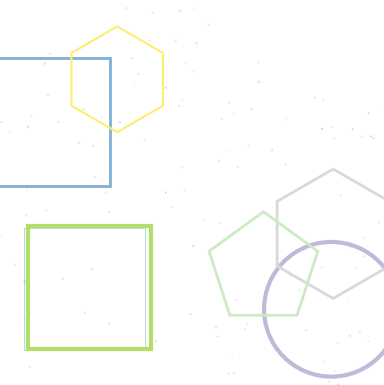[{"shape": "square", "thickness": 0.5, "radius": 0.79, "center": [0.219, 0.249]}, {"shape": "circle", "thickness": 3, "radius": 0.87, "center": [0.861, 0.197]}, {"shape": "square", "thickness": 2, "radius": 0.83, "center": [0.118, 0.683]}, {"shape": "square", "thickness": 3, "radius": 0.8, "center": [0.233, 0.253]}, {"shape": "hexagon", "thickness": 2, "radius": 0.84, "center": [0.865, 0.393]}, {"shape": "pentagon", "thickness": 2, "radius": 0.74, "center": [0.684, 0.301]}, {"shape": "hexagon", "thickness": 1.5, "radius": 0.69, "center": [0.304, 0.794]}]